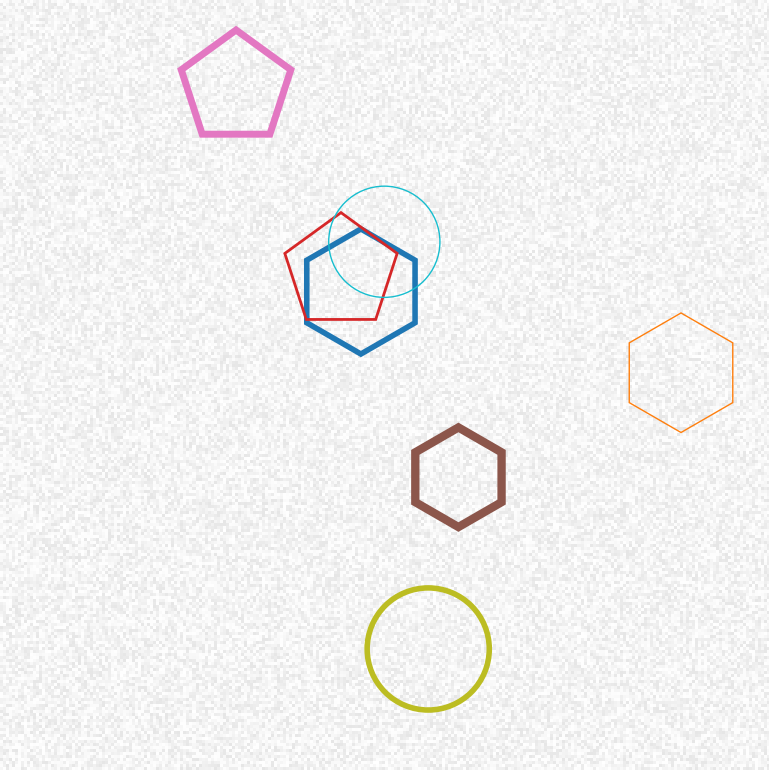[{"shape": "hexagon", "thickness": 2, "radius": 0.41, "center": [0.469, 0.621]}, {"shape": "hexagon", "thickness": 0.5, "radius": 0.39, "center": [0.884, 0.516]}, {"shape": "pentagon", "thickness": 1, "radius": 0.38, "center": [0.443, 0.647]}, {"shape": "hexagon", "thickness": 3, "radius": 0.32, "center": [0.595, 0.38]}, {"shape": "pentagon", "thickness": 2.5, "radius": 0.37, "center": [0.307, 0.886]}, {"shape": "circle", "thickness": 2, "radius": 0.4, "center": [0.556, 0.157]}, {"shape": "circle", "thickness": 0.5, "radius": 0.36, "center": [0.499, 0.686]}]